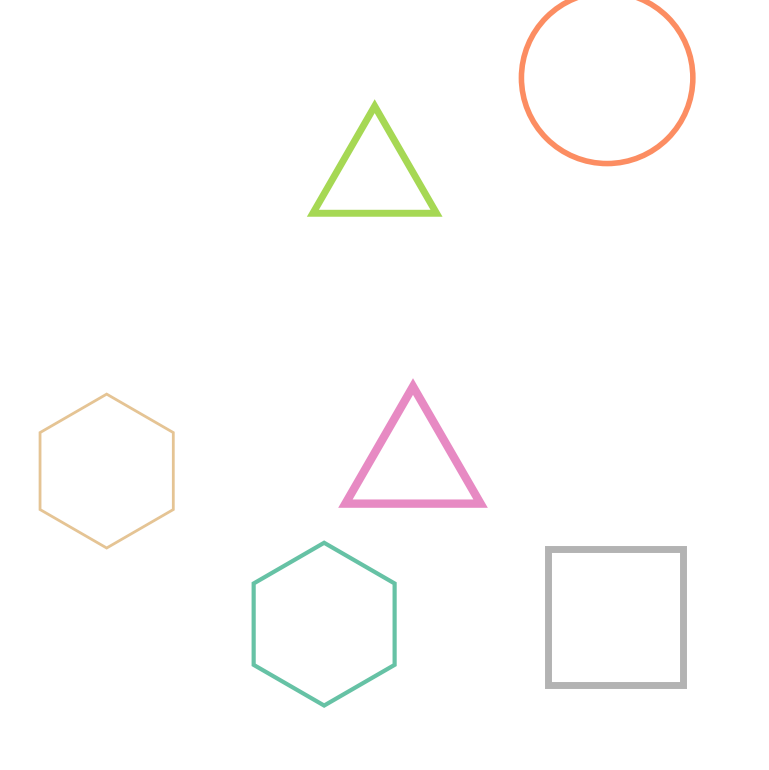[{"shape": "hexagon", "thickness": 1.5, "radius": 0.53, "center": [0.421, 0.189]}, {"shape": "circle", "thickness": 2, "radius": 0.56, "center": [0.788, 0.899]}, {"shape": "triangle", "thickness": 3, "radius": 0.51, "center": [0.536, 0.397]}, {"shape": "triangle", "thickness": 2.5, "radius": 0.46, "center": [0.487, 0.769]}, {"shape": "hexagon", "thickness": 1, "radius": 0.5, "center": [0.139, 0.388]}, {"shape": "square", "thickness": 2.5, "radius": 0.44, "center": [0.799, 0.199]}]